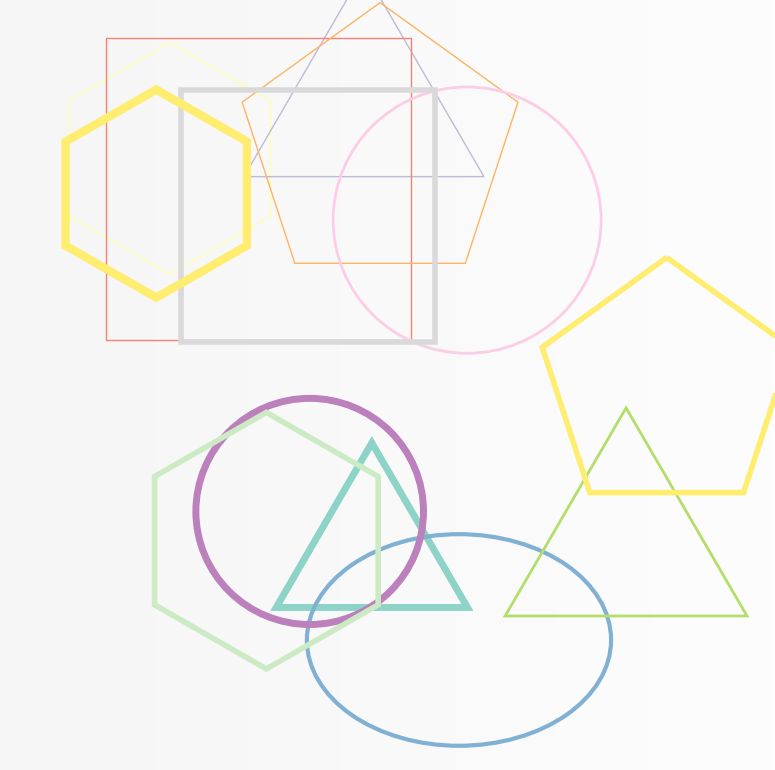[{"shape": "triangle", "thickness": 2.5, "radius": 0.71, "center": [0.48, 0.282]}, {"shape": "hexagon", "thickness": 0.5, "radius": 0.75, "center": [0.219, 0.794]}, {"shape": "triangle", "thickness": 0.5, "radius": 0.89, "center": [0.47, 0.86]}, {"shape": "square", "thickness": 0.5, "radius": 0.98, "center": [0.334, 0.754]}, {"shape": "oval", "thickness": 1.5, "radius": 0.98, "center": [0.592, 0.169]}, {"shape": "pentagon", "thickness": 0.5, "radius": 0.94, "center": [0.49, 0.809]}, {"shape": "triangle", "thickness": 1, "radius": 0.9, "center": [0.808, 0.29]}, {"shape": "circle", "thickness": 1, "radius": 0.86, "center": [0.603, 0.714]}, {"shape": "square", "thickness": 2, "radius": 0.82, "center": [0.398, 0.719]}, {"shape": "circle", "thickness": 2.5, "radius": 0.73, "center": [0.4, 0.336]}, {"shape": "hexagon", "thickness": 2, "radius": 0.83, "center": [0.344, 0.298]}, {"shape": "hexagon", "thickness": 3, "radius": 0.68, "center": [0.202, 0.749]}, {"shape": "pentagon", "thickness": 2, "radius": 0.84, "center": [0.86, 0.497]}]